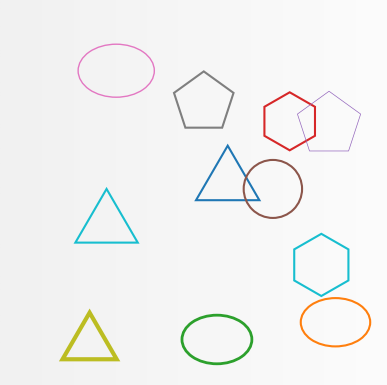[{"shape": "triangle", "thickness": 1.5, "radius": 0.47, "center": [0.588, 0.527]}, {"shape": "oval", "thickness": 1.5, "radius": 0.45, "center": [0.866, 0.163]}, {"shape": "oval", "thickness": 2, "radius": 0.45, "center": [0.56, 0.118]}, {"shape": "hexagon", "thickness": 1.5, "radius": 0.38, "center": [0.748, 0.685]}, {"shape": "pentagon", "thickness": 0.5, "radius": 0.43, "center": [0.849, 0.677]}, {"shape": "circle", "thickness": 1.5, "radius": 0.38, "center": [0.704, 0.509]}, {"shape": "oval", "thickness": 1, "radius": 0.49, "center": [0.3, 0.816]}, {"shape": "pentagon", "thickness": 1.5, "radius": 0.4, "center": [0.526, 0.734]}, {"shape": "triangle", "thickness": 3, "radius": 0.4, "center": [0.231, 0.107]}, {"shape": "triangle", "thickness": 1.5, "radius": 0.46, "center": [0.275, 0.416]}, {"shape": "hexagon", "thickness": 1.5, "radius": 0.4, "center": [0.829, 0.312]}]